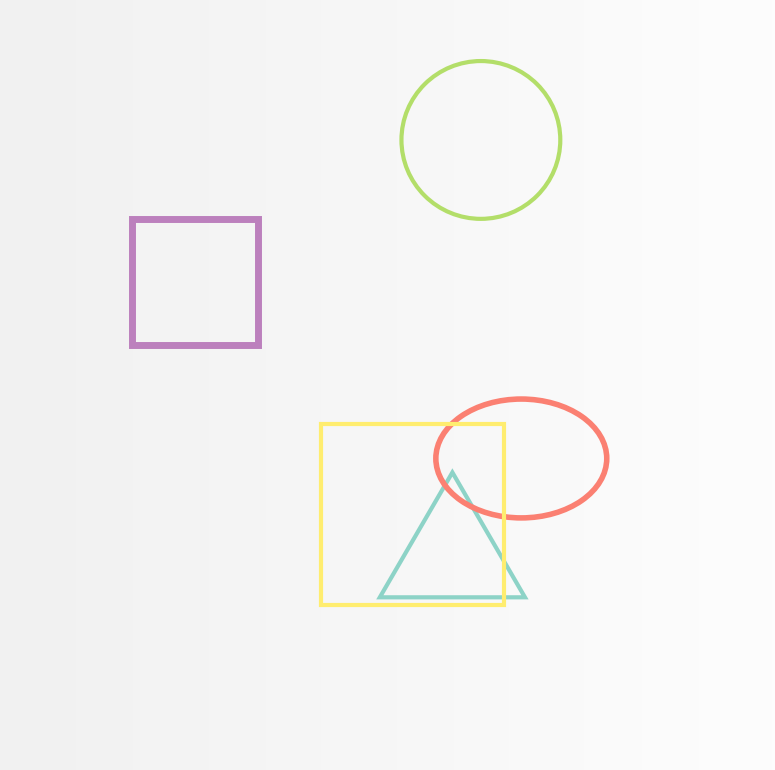[{"shape": "triangle", "thickness": 1.5, "radius": 0.54, "center": [0.584, 0.278]}, {"shape": "oval", "thickness": 2, "radius": 0.55, "center": [0.673, 0.405]}, {"shape": "circle", "thickness": 1.5, "radius": 0.51, "center": [0.62, 0.818]}, {"shape": "square", "thickness": 2.5, "radius": 0.41, "center": [0.252, 0.634]}, {"shape": "square", "thickness": 1.5, "radius": 0.59, "center": [0.532, 0.332]}]